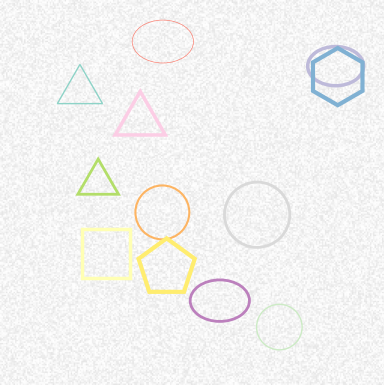[{"shape": "triangle", "thickness": 1, "radius": 0.34, "center": [0.208, 0.765]}, {"shape": "square", "thickness": 2.5, "radius": 0.32, "center": [0.275, 0.341]}, {"shape": "oval", "thickness": 2.5, "radius": 0.36, "center": [0.872, 0.828]}, {"shape": "oval", "thickness": 0.5, "radius": 0.4, "center": [0.423, 0.892]}, {"shape": "hexagon", "thickness": 3, "radius": 0.37, "center": [0.877, 0.801]}, {"shape": "circle", "thickness": 1.5, "radius": 0.35, "center": [0.422, 0.448]}, {"shape": "triangle", "thickness": 2, "radius": 0.3, "center": [0.255, 0.526]}, {"shape": "triangle", "thickness": 2.5, "radius": 0.38, "center": [0.364, 0.687]}, {"shape": "circle", "thickness": 2, "radius": 0.42, "center": [0.668, 0.442]}, {"shape": "oval", "thickness": 2, "radius": 0.39, "center": [0.571, 0.219]}, {"shape": "circle", "thickness": 1, "radius": 0.3, "center": [0.726, 0.15]}, {"shape": "pentagon", "thickness": 3, "radius": 0.38, "center": [0.433, 0.304]}]